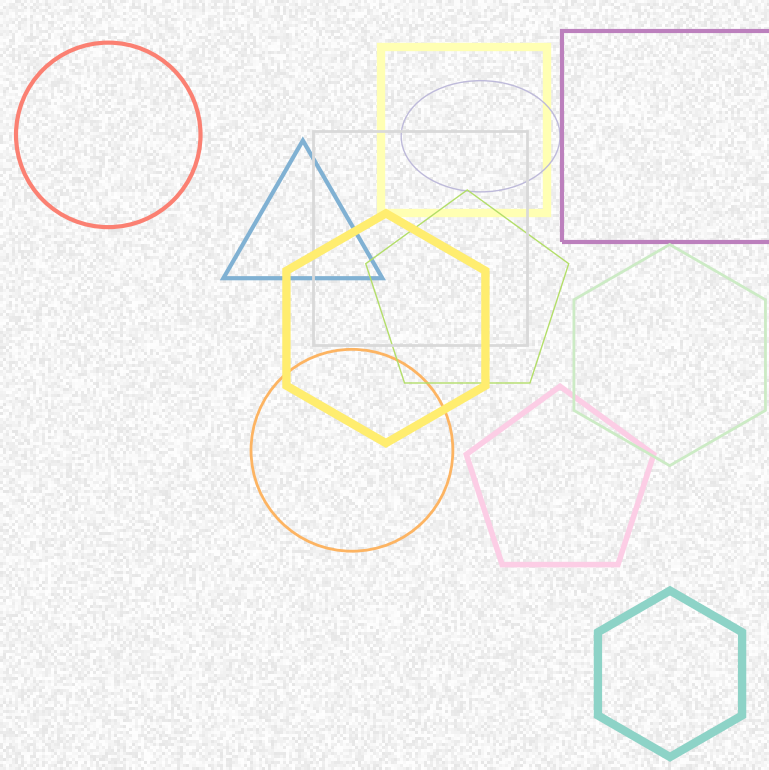[{"shape": "hexagon", "thickness": 3, "radius": 0.54, "center": [0.87, 0.125]}, {"shape": "square", "thickness": 3, "radius": 0.54, "center": [0.602, 0.832]}, {"shape": "oval", "thickness": 0.5, "radius": 0.52, "center": [0.624, 0.823]}, {"shape": "circle", "thickness": 1.5, "radius": 0.6, "center": [0.141, 0.825]}, {"shape": "triangle", "thickness": 1.5, "radius": 0.6, "center": [0.393, 0.698]}, {"shape": "circle", "thickness": 1, "radius": 0.66, "center": [0.457, 0.415]}, {"shape": "pentagon", "thickness": 0.5, "radius": 0.69, "center": [0.607, 0.615]}, {"shape": "pentagon", "thickness": 2, "radius": 0.64, "center": [0.727, 0.37]}, {"shape": "square", "thickness": 1, "radius": 0.7, "center": [0.546, 0.691]}, {"shape": "square", "thickness": 1.5, "radius": 0.69, "center": [0.867, 0.823]}, {"shape": "hexagon", "thickness": 1, "radius": 0.72, "center": [0.87, 0.539]}, {"shape": "hexagon", "thickness": 3, "radius": 0.75, "center": [0.501, 0.574]}]